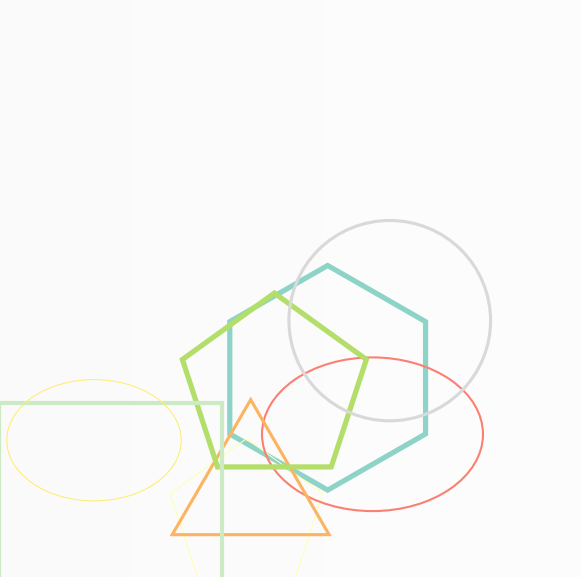[{"shape": "hexagon", "thickness": 2.5, "radius": 0.97, "center": [0.564, 0.345]}, {"shape": "pentagon", "thickness": 0.5, "radius": 0.69, "center": [0.424, 0.102]}, {"shape": "oval", "thickness": 1, "radius": 0.95, "center": [0.641, 0.247]}, {"shape": "triangle", "thickness": 1.5, "radius": 0.78, "center": [0.431, 0.151]}, {"shape": "pentagon", "thickness": 2.5, "radius": 0.83, "center": [0.472, 0.325]}, {"shape": "circle", "thickness": 1.5, "radius": 0.87, "center": [0.671, 0.444]}, {"shape": "square", "thickness": 2, "radius": 0.96, "center": [0.19, 0.111]}, {"shape": "oval", "thickness": 0.5, "radius": 0.75, "center": [0.162, 0.237]}]